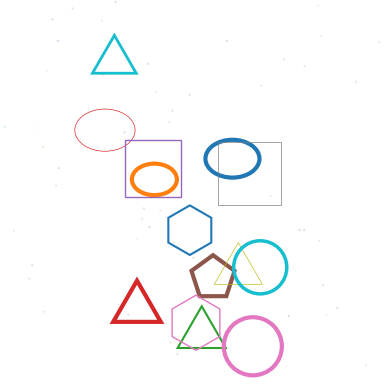[{"shape": "hexagon", "thickness": 1.5, "radius": 0.32, "center": [0.493, 0.402]}, {"shape": "oval", "thickness": 3, "radius": 0.35, "center": [0.604, 0.588]}, {"shape": "oval", "thickness": 3, "radius": 0.29, "center": [0.401, 0.534]}, {"shape": "triangle", "thickness": 1.5, "radius": 0.36, "center": [0.524, 0.132]}, {"shape": "oval", "thickness": 0.5, "radius": 0.39, "center": [0.273, 0.662]}, {"shape": "triangle", "thickness": 3, "radius": 0.36, "center": [0.356, 0.2]}, {"shape": "square", "thickness": 1, "radius": 0.36, "center": [0.397, 0.562]}, {"shape": "pentagon", "thickness": 3, "radius": 0.29, "center": [0.553, 0.278]}, {"shape": "circle", "thickness": 3, "radius": 0.38, "center": [0.657, 0.101]}, {"shape": "hexagon", "thickness": 1, "radius": 0.36, "center": [0.509, 0.162]}, {"shape": "square", "thickness": 0.5, "radius": 0.41, "center": [0.648, 0.55]}, {"shape": "triangle", "thickness": 0.5, "radius": 0.36, "center": [0.619, 0.297]}, {"shape": "circle", "thickness": 2.5, "radius": 0.34, "center": [0.676, 0.306]}, {"shape": "triangle", "thickness": 2, "radius": 0.33, "center": [0.297, 0.843]}]